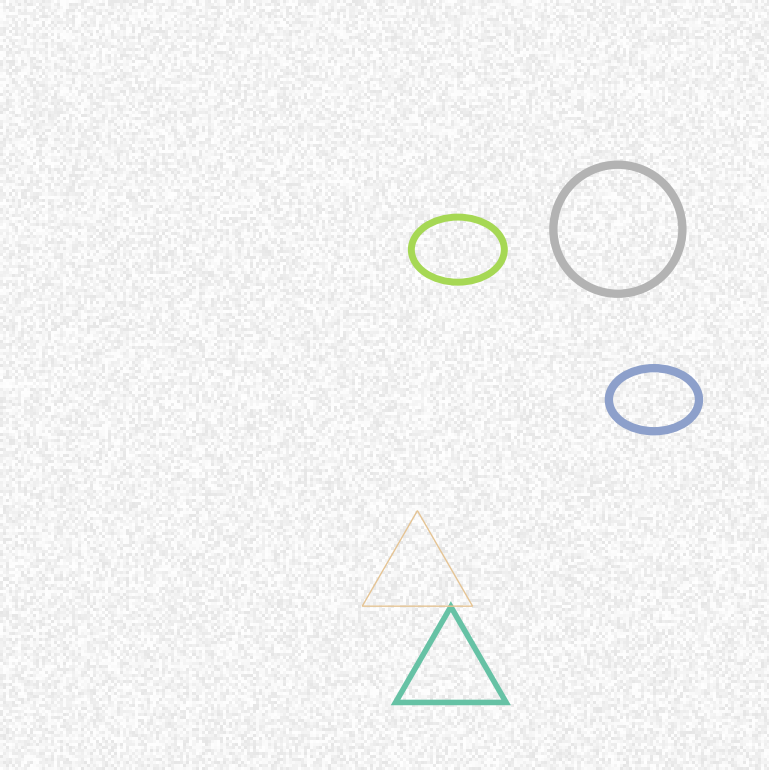[{"shape": "triangle", "thickness": 2, "radius": 0.41, "center": [0.586, 0.129]}, {"shape": "oval", "thickness": 3, "radius": 0.29, "center": [0.849, 0.481]}, {"shape": "oval", "thickness": 2.5, "radius": 0.3, "center": [0.595, 0.676]}, {"shape": "triangle", "thickness": 0.5, "radius": 0.41, "center": [0.542, 0.254]}, {"shape": "circle", "thickness": 3, "radius": 0.42, "center": [0.802, 0.702]}]